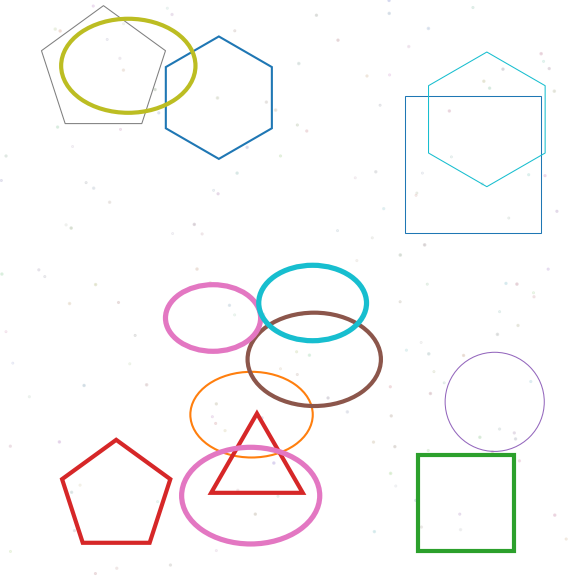[{"shape": "hexagon", "thickness": 1, "radius": 0.53, "center": [0.379, 0.83]}, {"shape": "square", "thickness": 0.5, "radius": 0.59, "center": [0.819, 0.715]}, {"shape": "oval", "thickness": 1, "radius": 0.53, "center": [0.436, 0.281]}, {"shape": "square", "thickness": 2, "radius": 0.42, "center": [0.807, 0.128]}, {"shape": "pentagon", "thickness": 2, "radius": 0.49, "center": [0.201, 0.139]}, {"shape": "triangle", "thickness": 2, "radius": 0.46, "center": [0.445, 0.192]}, {"shape": "circle", "thickness": 0.5, "radius": 0.43, "center": [0.857, 0.303]}, {"shape": "oval", "thickness": 2, "radius": 0.58, "center": [0.544, 0.377]}, {"shape": "oval", "thickness": 2.5, "radius": 0.41, "center": [0.369, 0.448]}, {"shape": "oval", "thickness": 2.5, "radius": 0.6, "center": [0.434, 0.141]}, {"shape": "pentagon", "thickness": 0.5, "radius": 0.56, "center": [0.179, 0.876]}, {"shape": "oval", "thickness": 2, "radius": 0.58, "center": [0.222, 0.885]}, {"shape": "hexagon", "thickness": 0.5, "radius": 0.58, "center": [0.843, 0.792]}, {"shape": "oval", "thickness": 2.5, "radius": 0.47, "center": [0.541, 0.474]}]